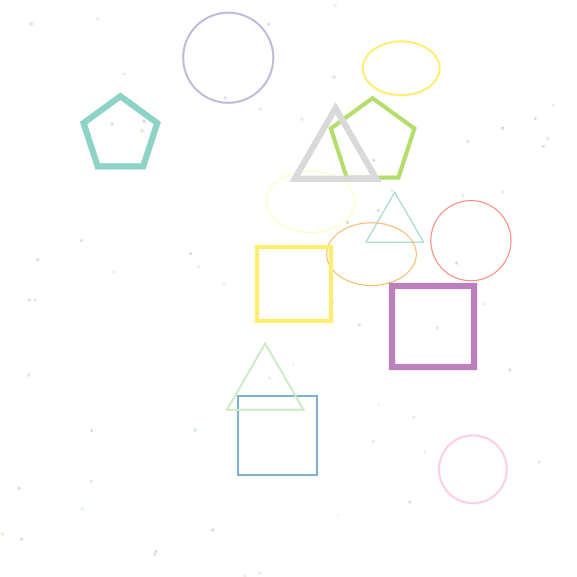[{"shape": "pentagon", "thickness": 3, "radius": 0.34, "center": [0.209, 0.765]}, {"shape": "triangle", "thickness": 0.5, "radius": 0.29, "center": [0.684, 0.609]}, {"shape": "oval", "thickness": 0.5, "radius": 0.38, "center": [0.538, 0.65]}, {"shape": "circle", "thickness": 1, "radius": 0.39, "center": [0.395, 0.899]}, {"shape": "circle", "thickness": 0.5, "radius": 0.35, "center": [0.815, 0.582]}, {"shape": "square", "thickness": 1, "radius": 0.34, "center": [0.48, 0.245]}, {"shape": "oval", "thickness": 0.5, "radius": 0.39, "center": [0.643, 0.559]}, {"shape": "pentagon", "thickness": 2, "radius": 0.38, "center": [0.645, 0.753]}, {"shape": "circle", "thickness": 1, "radius": 0.29, "center": [0.819, 0.186]}, {"shape": "triangle", "thickness": 3, "radius": 0.41, "center": [0.581, 0.73]}, {"shape": "square", "thickness": 3, "radius": 0.35, "center": [0.75, 0.434]}, {"shape": "triangle", "thickness": 1, "radius": 0.38, "center": [0.459, 0.328]}, {"shape": "square", "thickness": 2, "radius": 0.32, "center": [0.509, 0.507]}, {"shape": "oval", "thickness": 1, "radius": 0.33, "center": [0.695, 0.881]}]